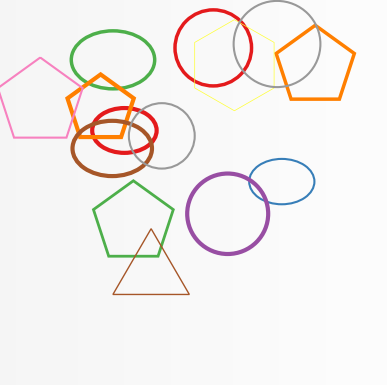[{"shape": "circle", "thickness": 2.5, "radius": 0.49, "center": [0.55, 0.876]}, {"shape": "oval", "thickness": 3, "radius": 0.42, "center": [0.321, 0.661]}, {"shape": "oval", "thickness": 1.5, "radius": 0.42, "center": [0.727, 0.528]}, {"shape": "oval", "thickness": 2.5, "radius": 0.54, "center": [0.292, 0.845]}, {"shape": "pentagon", "thickness": 2, "radius": 0.54, "center": [0.344, 0.422]}, {"shape": "circle", "thickness": 3, "radius": 0.52, "center": [0.588, 0.445]}, {"shape": "pentagon", "thickness": 2.5, "radius": 0.53, "center": [0.814, 0.828]}, {"shape": "pentagon", "thickness": 3, "radius": 0.45, "center": [0.26, 0.717]}, {"shape": "hexagon", "thickness": 0.5, "radius": 0.59, "center": [0.605, 0.831]}, {"shape": "oval", "thickness": 3, "radius": 0.51, "center": [0.29, 0.614]}, {"shape": "triangle", "thickness": 1, "radius": 0.57, "center": [0.39, 0.292]}, {"shape": "pentagon", "thickness": 1.5, "radius": 0.58, "center": [0.104, 0.736]}, {"shape": "circle", "thickness": 1.5, "radius": 0.42, "center": [0.418, 0.647]}, {"shape": "circle", "thickness": 1.5, "radius": 0.56, "center": [0.715, 0.886]}]